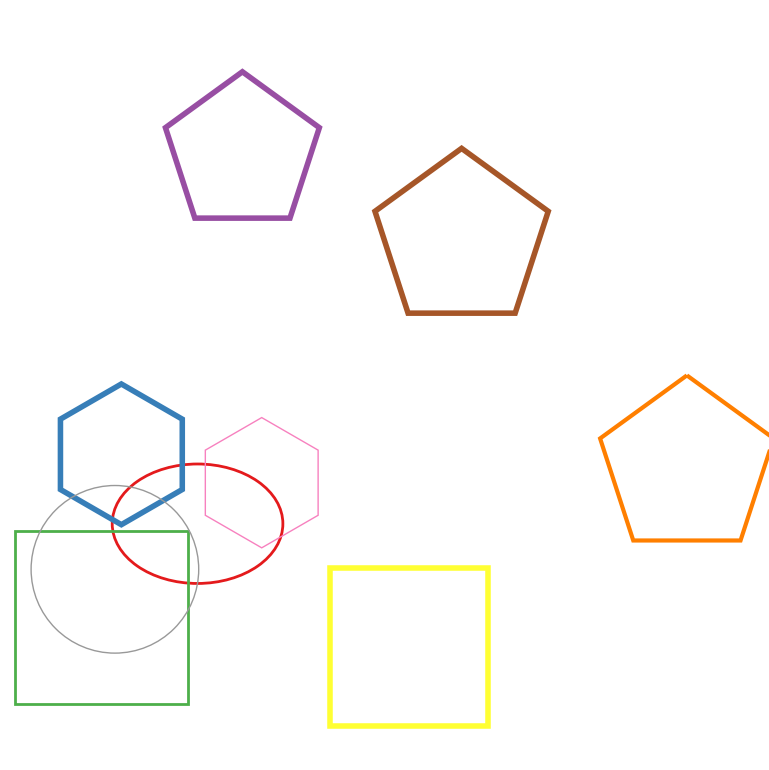[{"shape": "oval", "thickness": 1, "radius": 0.55, "center": [0.257, 0.32]}, {"shape": "hexagon", "thickness": 2, "radius": 0.46, "center": [0.158, 0.41]}, {"shape": "square", "thickness": 1, "radius": 0.56, "center": [0.132, 0.198]}, {"shape": "pentagon", "thickness": 2, "radius": 0.53, "center": [0.315, 0.802]}, {"shape": "pentagon", "thickness": 1.5, "radius": 0.59, "center": [0.892, 0.394]}, {"shape": "square", "thickness": 2, "radius": 0.51, "center": [0.532, 0.159]}, {"shape": "pentagon", "thickness": 2, "radius": 0.59, "center": [0.599, 0.689]}, {"shape": "hexagon", "thickness": 0.5, "radius": 0.42, "center": [0.34, 0.373]}, {"shape": "circle", "thickness": 0.5, "radius": 0.54, "center": [0.149, 0.261]}]